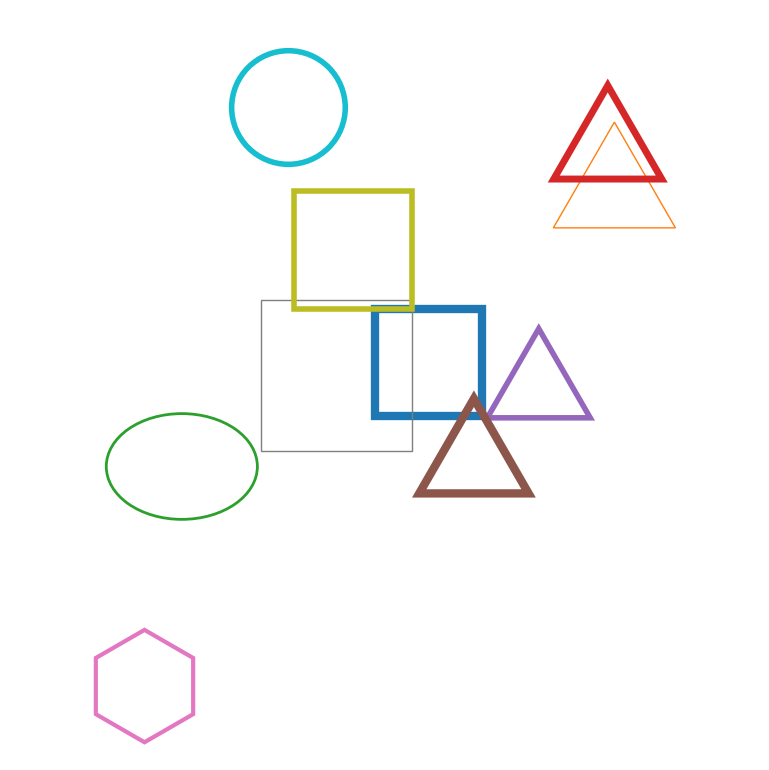[{"shape": "square", "thickness": 3, "radius": 0.35, "center": [0.557, 0.53]}, {"shape": "triangle", "thickness": 0.5, "radius": 0.46, "center": [0.798, 0.75]}, {"shape": "oval", "thickness": 1, "radius": 0.49, "center": [0.236, 0.394]}, {"shape": "triangle", "thickness": 2.5, "radius": 0.4, "center": [0.789, 0.808]}, {"shape": "triangle", "thickness": 2, "radius": 0.39, "center": [0.7, 0.496]}, {"shape": "triangle", "thickness": 3, "radius": 0.41, "center": [0.615, 0.4]}, {"shape": "hexagon", "thickness": 1.5, "radius": 0.36, "center": [0.188, 0.109]}, {"shape": "square", "thickness": 0.5, "radius": 0.49, "center": [0.437, 0.513]}, {"shape": "square", "thickness": 2, "radius": 0.38, "center": [0.458, 0.676]}, {"shape": "circle", "thickness": 2, "radius": 0.37, "center": [0.375, 0.86]}]